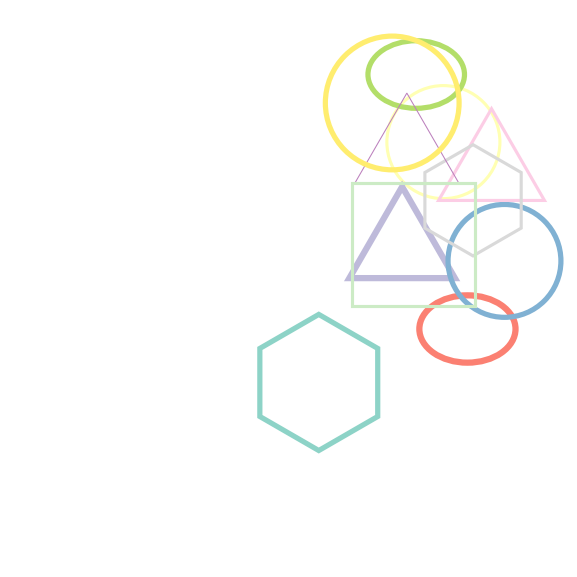[{"shape": "hexagon", "thickness": 2.5, "radius": 0.59, "center": [0.552, 0.337]}, {"shape": "circle", "thickness": 1.5, "radius": 0.49, "center": [0.768, 0.753]}, {"shape": "triangle", "thickness": 3, "radius": 0.53, "center": [0.696, 0.57]}, {"shape": "oval", "thickness": 3, "radius": 0.42, "center": [0.809, 0.429]}, {"shape": "circle", "thickness": 2.5, "radius": 0.49, "center": [0.874, 0.547]}, {"shape": "oval", "thickness": 2.5, "radius": 0.42, "center": [0.721, 0.87]}, {"shape": "triangle", "thickness": 1.5, "radius": 0.53, "center": [0.851, 0.705]}, {"shape": "hexagon", "thickness": 1.5, "radius": 0.48, "center": [0.819, 0.652]}, {"shape": "triangle", "thickness": 0.5, "radius": 0.52, "center": [0.705, 0.734]}, {"shape": "square", "thickness": 1.5, "radius": 0.53, "center": [0.716, 0.576]}, {"shape": "circle", "thickness": 2.5, "radius": 0.58, "center": [0.679, 0.821]}]